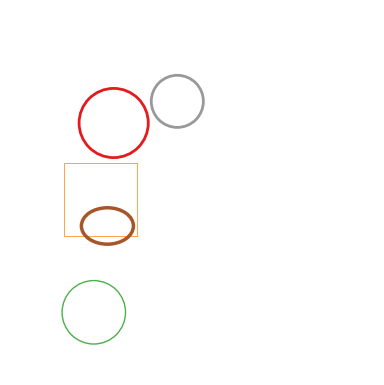[{"shape": "circle", "thickness": 2, "radius": 0.45, "center": [0.295, 0.68]}, {"shape": "circle", "thickness": 1, "radius": 0.41, "center": [0.244, 0.189]}, {"shape": "square", "thickness": 0.5, "radius": 0.47, "center": [0.26, 0.482]}, {"shape": "oval", "thickness": 2.5, "radius": 0.34, "center": [0.279, 0.413]}, {"shape": "circle", "thickness": 2, "radius": 0.34, "center": [0.461, 0.737]}]